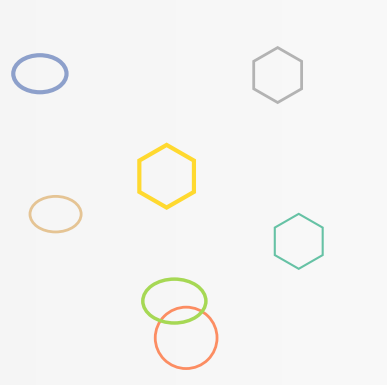[{"shape": "hexagon", "thickness": 1.5, "radius": 0.36, "center": [0.771, 0.373]}, {"shape": "circle", "thickness": 2, "radius": 0.4, "center": [0.48, 0.122]}, {"shape": "oval", "thickness": 3, "radius": 0.34, "center": [0.103, 0.808]}, {"shape": "oval", "thickness": 2.5, "radius": 0.41, "center": [0.45, 0.218]}, {"shape": "hexagon", "thickness": 3, "radius": 0.41, "center": [0.43, 0.542]}, {"shape": "oval", "thickness": 2, "radius": 0.33, "center": [0.143, 0.444]}, {"shape": "hexagon", "thickness": 2, "radius": 0.36, "center": [0.717, 0.805]}]